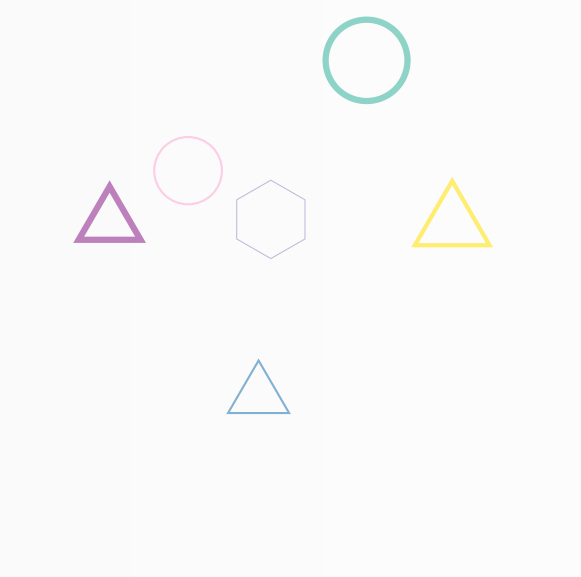[{"shape": "circle", "thickness": 3, "radius": 0.35, "center": [0.631, 0.895]}, {"shape": "hexagon", "thickness": 0.5, "radius": 0.34, "center": [0.466, 0.619]}, {"shape": "triangle", "thickness": 1, "radius": 0.3, "center": [0.445, 0.314]}, {"shape": "circle", "thickness": 1, "radius": 0.29, "center": [0.324, 0.704]}, {"shape": "triangle", "thickness": 3, "radius": 0.31, "center": [0.189, 0.615]}, {"shape": "triangle", "thickness": 2, "radius": 0.37, "center": [0.778, 0.612]}]